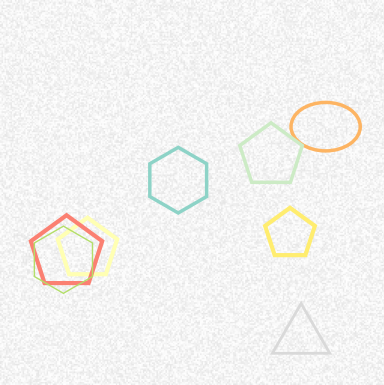[{"shape": "hexagon", "thickness": 2.5, "radius": 0.43, "center": [0.463, 0.532]}, {"shape": "pentagon", "thickness": 3, "radius": 0.41, "center": [0.227, 0.353]}, {"shape": "pentagon", "thickness": 3, "radius": 0.49, "center": [0.173, 0.344]}, {"shape": "oval", "thickness": 2.5, "radius": 0.45, "center": [0.846, 0.671]}, {"shape": "hexagon", "thickness": 1, "radius": 0.44, "center": [0.165, 0.325]}, {"shape": "triangle", "thickness": 2, "radius": 0.43, "center": [0.782, 0.125]}, {"shape": "pentagon", "thickness": 2.5, "radius": 0.43, "center": [0.704, 0.596]}, {"shape": "pentagon", "thickness": 3, "radius": 0.34, "center": [0.753, 0.392]}]